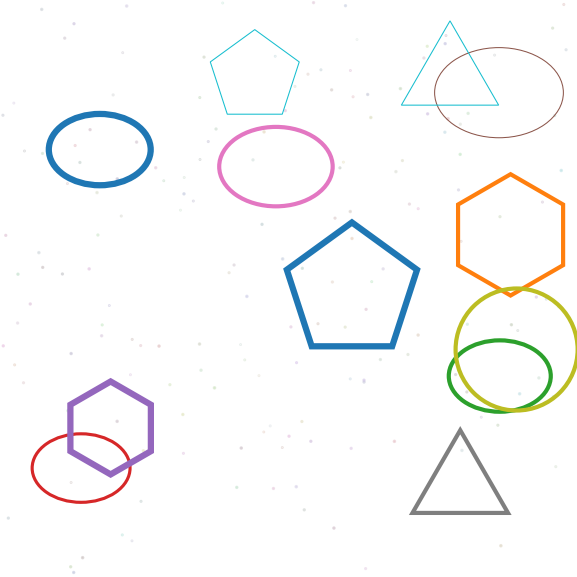[{"shape": "oval", "thickness": 3, "radius": 0.44, "center": [0.173, 0.74]}, {"shape": "pentagon", "thickness": 3, "radius": 0.59, "center": [0.609, 0.495]}, {"shape": "hexagon", "thickness": 2, "radius": 0.53, "center": [0.884, 0.592]}, {"shape": "oval", "thickness": 2, "radius": 0.44, "center": [0.865, 0.348]}, {"shape": "oval", "thickness": 1.5, "radius": 0.42, "center": [0.14, 0.189]}, {"shape": "hexagon", "thickness": 3, "radius": 0.4, "center": [0.192, 0.258]}, {"shape": "oval", "thickness": 0.5, "radius": 0.56, "center": [0.864, 0.839]}, {"shape": "oval", "thickness": 2, "radius": 0.49, "center": [0.478, 0.711]}, {"shape": "triangle", "thickness": 2, "radius": 0.48, "center": [0.797, 0.159]}, {"shape": "circle", "thickness": 2, "radius": 0.53, "center": [0.895, 0.394]}, {"shape": "pentagon", "thickness": 0.5, "radius": 0.4, "center": [0.441, 0.867]}, {"shape": "triangle", "thickness": 0.5, "radius": 0.49, "center": [0.779, 0.866]}]